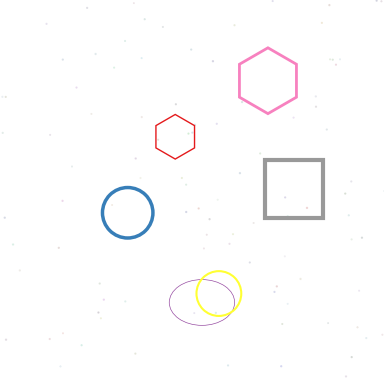[{"shape": "hexagon", "thickness": 1, "radius": 0.29, "center": [0.455, 0.645]}, {"shape": "circle", "thickness": 2.5, "radius": 0.33, "center": [0.332, 0.447]}, {"shape": "oval", "thickness": 0.5, "radius": 0.42, "center": [0.525, 0.214]}, {"shape": "circle", "thickness": 1.5, "radius": 0.29, "center": [0.568, 0.238]}, {"shape": "hexagon", "thickness": 2, "radius": 0.43, "center": [0.696, 0.79]}, {"shape": "square", "thickness": 3, "radius": 0.37, "center": [0.763, 0.51]}]